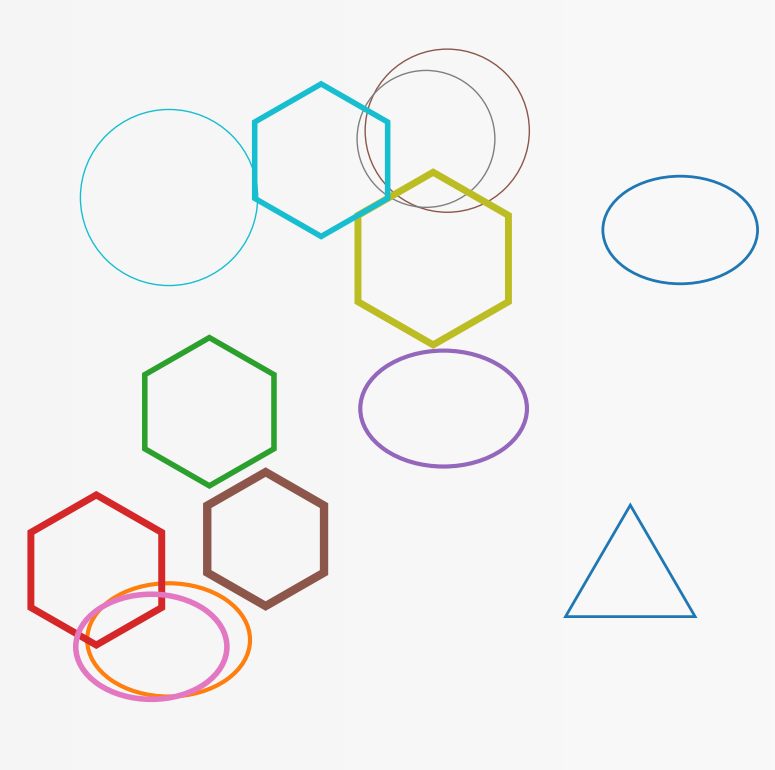[{"shape": "oval", "thickness": 1, "radius": 0.5, "center": [0.878, 0.701]}, {"shape": "triangle", "thickness": 1, "radius": 0.48, "center": [0.813, 0.247]}, {"shape": "oval", "thickness": 1.5, "radius": 0.53, "center": [0.218, 0.169]}, {"shape": "hexagon", "thickness": 2, "radius": 0.48, "center": [0.27, 0.465]}, {"shape": "hexagon", "thickness": 2.5, "radius": 0.49, "center": [0.124, 0.26]}, {"shape": "oval", "thickness": 1.5, "radius": 0.54, "center": [0.572, 0.469]}, {"shape": "hexagon", "thickness": 3, "radius": 0.43, "center": [0.343, 0.3]}, {"shape": "circle", "thickness": 0.5, "radius": 0.53, "center": [0.577, 0.83]}, {"shape": "oval", "thickness": 2, "radius": 0.49, "center": [0.195, 0.16]}, {"shape": "circle", "thickness": 0.5, "radius": 0.44, "center": [0.55, 0.82]}, {"shape": "hexagon", "thickness": 2.5, "radius": 0.56, "center": [0.559, 0.664]}, {"shape": "circle", "thickness": 0.5, "radius": 0.57, "center": [0.218, 0.743]}, {"shape": "hexagon", "thickness": 2, "radius": 0.5, "center": [0.414, 0.792]}]